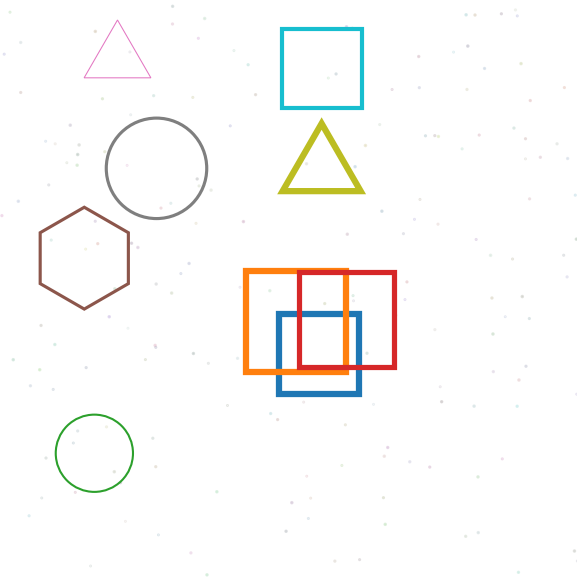[{"shape": "square", "thickness": 3, "radius": 0.35, "center": [0.553, 0.386]}, {"shape": "square", "thickness": 3, "radius": 0.44, "center": [0.513, 0.443]}, {"shape": "circle", "thickness": 1, "radius": 0.33, "center": [0.163, 0.214]}, {"shape": "square", "thickness": 2.5, "radius": 0.41, "center": [0.6, 0.447]}, {"shape": "hexagon", "thickness": 1.5, "radius": 0.44, "center": [0.146, 0.552]}, {"shape": "triangle", "thickness": 0.5, "radius": 0.33, "center": [0.203, 0.898]}, {"shape": "circle", "thickness": 1.5, "radius": 0.43, "center": [0.271, 0.708]}, {"shape": "triangle", "thickness": 3, "radius": 0.39, "center": [0.557, 0.707]}, {"shape": "square", "thickness": 2, "radius": 0.35, "center": [0.558, 0.881]}]